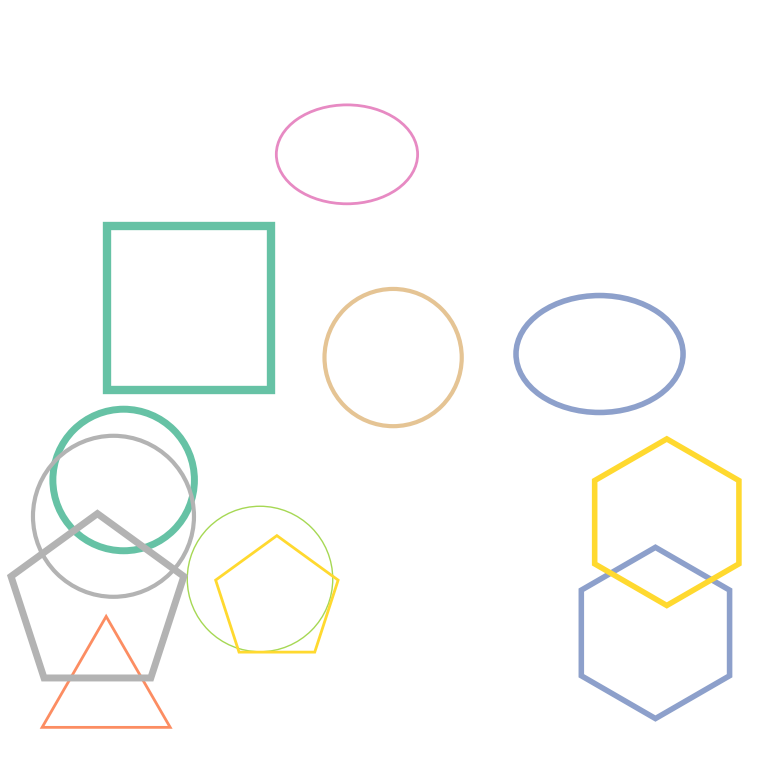[{"shape": "circle", "thickness": 2.5, "radius": 0.46, "center": [0.161, 0.377]}, {"shape": "square", "thickness": 3, "radius": 0.53, "center": [0.245, 0.6]}, {"shape": "triangle", "thickness": 1, "radius": 0.48, "center": [0.138, 0.103]}, {"shape": "hexagon", "thickness": 2, "radius": 0.56, "center": [0.851, 0.178]}, {"shape": "oval", "thickness": 2, "radius": 0.54, "center": [0.779, 0.54]}, {"shape": "oval", "thickness": 1, "radius": 0.46, "center": [0.451, 0.8]}, {"shape": "circle", "thickness": 0.5, "radius": 0.47, "center": [0.338, 0.248]}, {"shape": "hexagon", "thickness": 2, "radius": 0.54, "center": [0.866, 0.322]}, {"shape": "pentagon", "thickness": 1, "radius": 0.42, "center": [0.36, 0.221]}, {"shape": "circle", "thickness": 1.5, "radius": 0.45, "center": [0.511, 0.536]}, {"shape": "circle", "thickness": 1.5, "radius": 0.52, "center": [0.147, 0.329]}, {"shape": "pentagon", "thickness": 2.5, "radius": 0.59, "center": [0.127, 0.215]}]